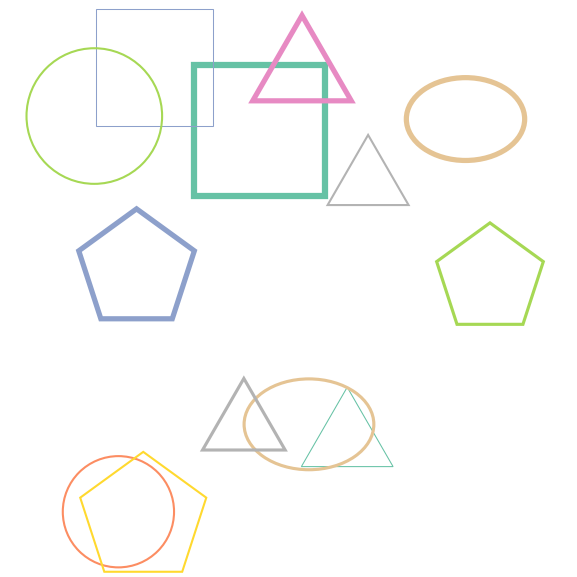[{"shape": "square", "thickness": 3, "radius": 0.57, "center": [0.449, 0.773]}, {"shape": "triangle", "thickness": 0.5, "radius": 0.46, "center": [0.601, 0.237]}, {"shape": "circle", "thickness": 1, "radius": 0.48, "center": [0.205, 0.113]}, {"shape": "pentagon", "thickness": 2.5, "radius": 0.53, "center": [0.236, 0.532]}, {"shape": "square", "thickness": 0.5, "radius": 0.5, "center": [0.268, 0.882]}, {"shape": "triangle", "thickness": 2.5, "radius": 0.49, "center": [0.523, 0.874]}, {"shape": "circle", "thickness": 1, "radius": 0.59, "center": [0.163, 0.798]}, {"shape": "pentagon", "thickness": 1.5, "radius": 0.49, "center": [0.848, 0.516]}, {"shape": "pentagon", "thickness": 1, "radius": 0.57, "center": [0.248, 0.102]}, {"shape": "oval", "thickness": 2.5, "radius": 0.51, "center": [0.806, 0.793]}, {"shape": "oval", "thickness": 1.5, "radius": 0.56, "center": [0.535, 0.264]}, {"shape": "triangle", "thickness": 1.5, "radius": 0.41, "center": [0.422, 0.261]}, {"shape": "triangle", "thickness": 1, "radius": 0.4, "center": [0.637, 0.685]}]